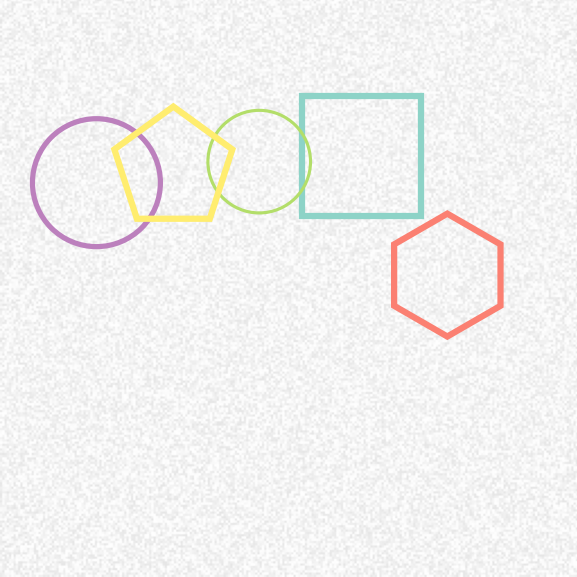[{"shape": "square", "thickness": 3, "radius": 0.52, "center": [0.626, 0.73]}, {"shape": "hexagon", "thickness": 3, "radius": 0.53, "center": [0.775, 0.523]}, {"shape": "circle", "thickness": 1.5, "radius": 0.44, "center": [0.449, 0.719]}, {"shape": "circle", "thickness": 2.5, "radius": 0.55, "center": [0.167, 0.683]}, {"shape": "pentagon", "thickness": 3, "radius": 0.54, "center": [0.3, 0.707]}]